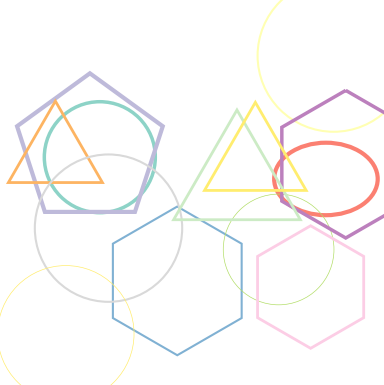[{"shape": "circle", "thickness": 2.5, "radius": 0.72, "center": [0.259, 0.592]}, {"shape": "circle", "thickness": 1.5, "radius": 0.99, "center": [0.867, 0.855]}, {"shape": "pentagon", "thickness": 3, "radius": 0.99, "center": [0.234, 0.611]}, {"shape": "oval", "thickness": 3, "radius": 0.67, "center": [0.847, 0.535]}, {"shape": "hexagon", "thickness": 1.5, "radius": 0.97, "center": [0.46, 0.27]}, {"shape": "triangle", "thickness": 2, "radius": 0.71, "center": [0.144, 0.596]}, {"shape": "circle", "thickness": 0.5, "radius": 0.72, "center": [0.724, 0.352]}, {"shape": "hexagon", "thickness": 2, "radius": 0.8, "center": [0.807, 0.254]}, {"shape": "circle", "thickness": 1.5, "radius": 0.96, "center": [0.282, 0.407]}, {"shape": "hexagon", "thickness": 2.5, "radius": 0.96, "center": [0.898, 0.574]}, {"shape": "triangle", "thickness": 2, "radius": 0.95, "center": [0.616, 0.524]}, {"shape": "circle", "thickness": 0.5, "radius": 0.89, "center": [0.171, 0.133]}, {"shape": "triangle", "thickness": 2, "radius": 0.76, "center": [0.663, 0.582]}]